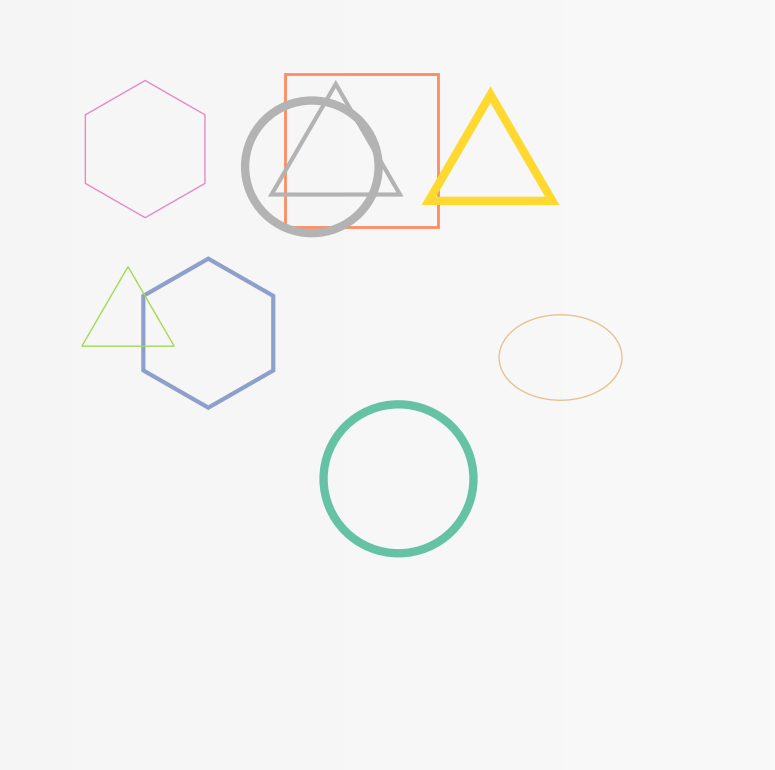[{"shape": "circle", "thickness": 3, "radius": 0.48, "center": [0.514, 0.378]}, {"shape": "square", "thickness": 1, "radius": 0.49, "center": [0.467, 0.804]}, {"shape": "hexagon", "thickness": 1.5, "radius": 0.48, "center": [0.269, 0.567]}, {"shape": "hexagon", "thickness": 0.5, "radius": 0.45, "center": [0.187, 0.806]}, {"shape": "triangle", "thickness": 0.5, "radius": 0.34, "center": [0.165, 0.585]}, {"shape": "triangle", "thickness": 3, "radius": 0.46, "center": [0.633, 0.785]}, {"shape": "oval", "thickness": 0.5, "radius": 0.4, "center": [0.723, 0.536]}, {"shape": "triangle", "thickness": 1.5, "radius": 0.48, "center": [0.433, 0.795]}, {"shape": "circle", "thickness": 3, "radius": 0.43, "center": [0.402, 0.783]}]